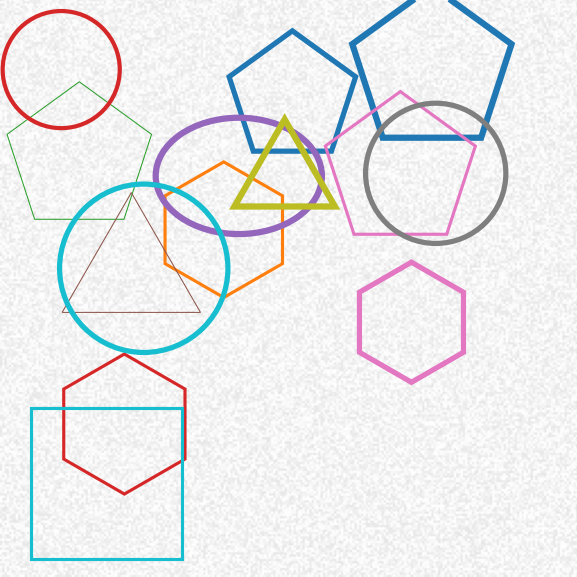[{"shape": "pentagon", "thickness": 2.5, "radius": 0.58, "center": [0.506, 0.831]}, {"shape": "pentagon", "thickness": 3, "radius": 0.72, "center": [0.748, 0.878]}, {"shape": "hexagon", "thickness": 1.5, "radius": 0.59, "center": [0.387, 0.601]}, {"shape": "pentagon", "thickness": 0.5, "radius": 0.66, "center": [0.137, 0.726]}, {"shape": "hexagon", "thickness": 1.5, "radius": 0.61, "center": [0.215, 0.265]}, {"shape": "circle", "thickness": 2, "radius": 0.51, "center": [0.106, 0.879]}, {"shape": "oval", "thickness": 3, "radius": 0.72, "center": [0.414, 0.695]}, {"shape": "triangle", "thickness": 0.5, "radius": 0.69, "center": [0.227, 0.527]}, {"shape": "pentagon", "thickness": 1.5, "radius": 0.68, "center": [0.693, 0.704]}, {"shape": "hexagon", "thickness": 2.5, "radius": 0.52, "center": [0.712, 0.441]}, {"shape": "circle", "thickness": 2.5, "radius": 0.61, "center": [0.754, 0.699]}, {"shape": "triangle", "thickness": 3, "radius": 0.5, "center": [0.493, 0.692]}, {"shape": "circle", "thickness": 2.5, "radius": 0.73, "center": [0.249, 0.535]}, {"shape": "square", "thickness": 1.5, "radius": 0.65, "center": [0.184, 0.161]}]